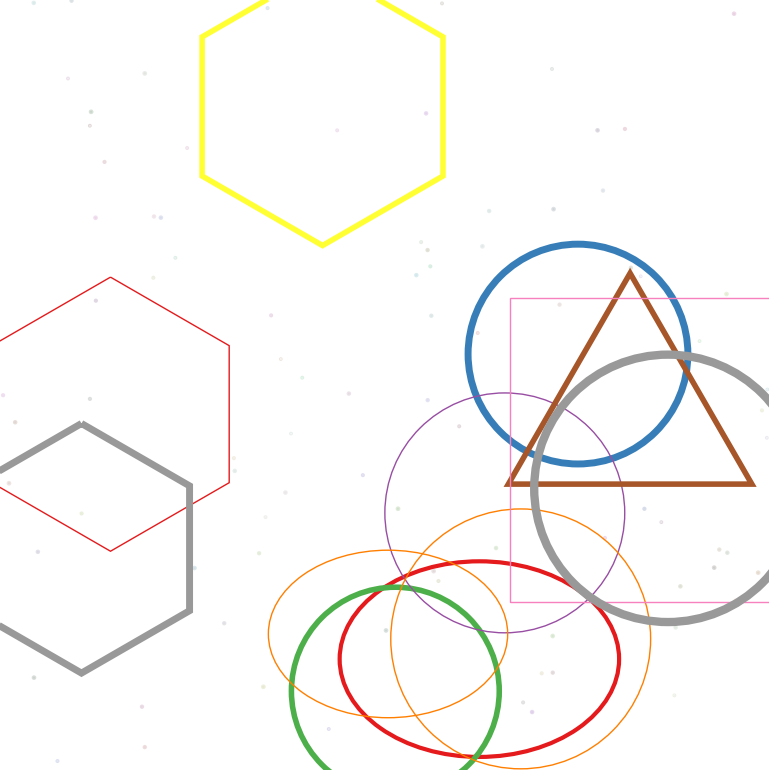[{"shape": "oval", "thickness": 1.5, "radius": 0.91, "center": [0.623, 0.144]}, {"shape": "hexagon", "thickness": 0.5, "radius": 0.89, "center": [0.144, 0.462]}, {"shape": "circle", "thickness": 2.5, "radius": 0.71, "center": [0.751, 0.54]}, {"shape": "circle", "thickness": 2, "radius": 0.67, "center": [0.513, 0.102]}, {"shape": "circle", "thickness": 0.5, "radius": 0.78, "center": [0.656, 0.334]}, {"shape": "oval", "thickness": 0.5, "radius": 0.78, "center": [0.504, 0.177]}, {"shape": "circle", "thickness": 0.5, "radius": 0.84, "center": [0.676, 0.17]}, {"shape": "hexagon", "thickness": 2, "radius": 0.9, "center": [0.419, 0.862]}, {"shape": "triangle", "thickness": 2, "radius": 0.91, "center": [0.818, 0.463]}, {"shape": "square", "thickness": 0.5, "radius": 0.99, "center": [0.861, 0.415]}, {"shape": "hexagon", "thickness": 2.5, "radius": 0.81, "center": [0.106, 0.288]}, {"shape": "circle", "thickness": 3, "radius": 0.87, "center": [0.867, 0.366]}]